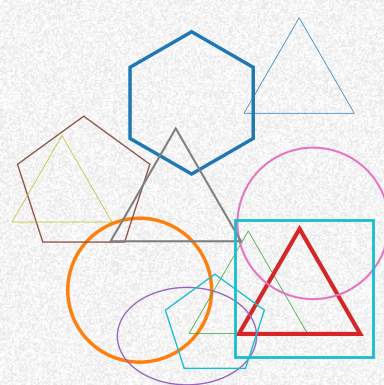[{"shape": "hexagon", "thickness": 2.5, "radius": 0.92, "center": [0.498, 0.733]}, {"shape": "triangle", "thickness": 0.5, "radius": 0.83, "center": [0.777, 0.788]}, {"shape": "circle", "thickness": 2.5, "radius": 0.93, "center": [0.363, 0.246]}, {"shape": "triangle", "thickness": 0.5, "radius": 0.89, "center": [0.645, 0.222]}, {"shape": "triangle", "thickness": 3, "radius": 0.91, "center": [0.778, 0.224]}, {"shape": "oval", "thickness": 1, "radius": 0.9, "center": [0.486, 0.127]}, {"shape": "pentagon", "thickness": 1, "radius": 0.9, "center": [0.217, 0.517]}, {"shape": "circle", "thickness": 1.5, "radius": 0.98, "center": [0.813, 0.42]}, {"shape": "triangle", "thickness": 1.5, "radius": 0.98, "center": [0.457, 0.471]}, {"shape": "triangle", "thickness": 0.5, "radius": 0.75, "center": [0.161, 0.498]}, {"shape": "pentagon", "thickness": 1, "radius": 0.68, "center": [0.558, 0.153]}, {"shape": "square", "thickness": 2, "radius": 0.89, "center": [0.789, 0.251]}]